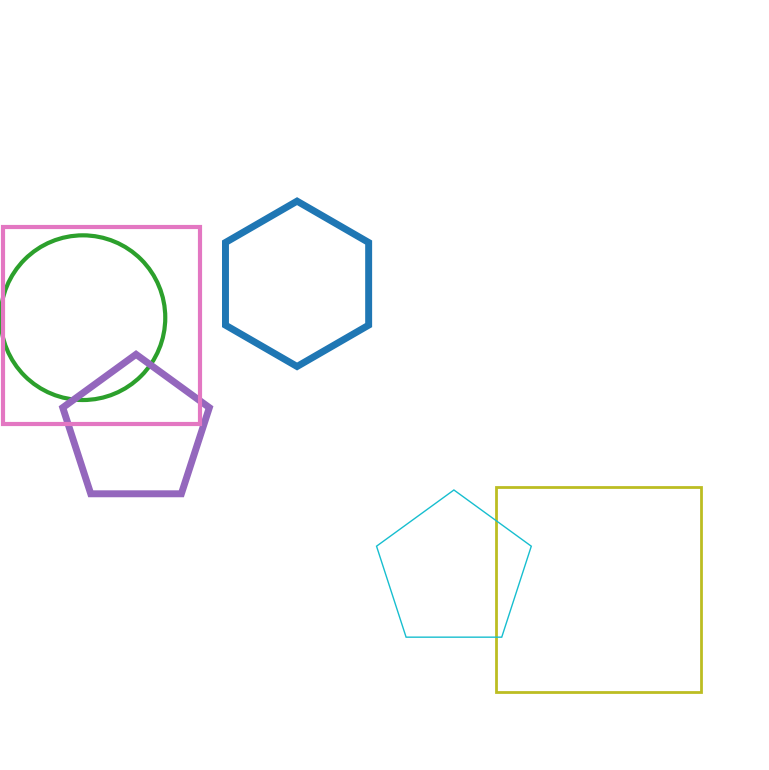[{"shape": "hexagon", "thickness": 2.5, "radius": 0.54, "center": [0.386, 0.631]}, {"shape": "circle", "thickness": 1.5, "radius": 0.53, "center": [0.108, 0.587]}, {"shape": "pentagon", "thickness": 2.5, "radius": 0.5, "center": [0.177, 0.44]}, {"shape": "square", "thickness": 1.5, "radius": 0.64, "center": [0.132, 0.577]}, {"shape": "square", "thickness": 1, "radius": 0.67, "center": [0.778, 0.235]}, {"shape": "pentagon", "thickness": 0.5, "radius": 0.53, "center": [0.59, 0.258]}]